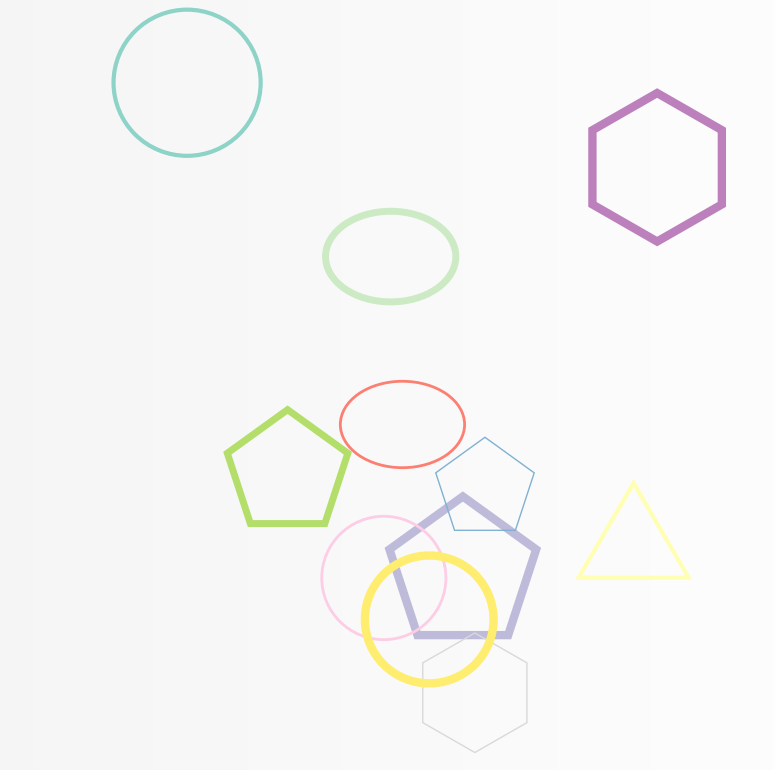[{"shape": "circle", "thickness": 1.5, "radius": 0.47, "center": [0.241, 0.893]}, {"shape": "triangle", "thickness": 1.5, "radius": 0.41, "center": [0.818, 0.291]}, {"shape": "pentagon", "thickness": 3, "radius": 0.5, "center": [0.597, 0.256]}, {"shape": "oval", "thickness": 1, "radius": 0.4, "center": [0.519, 0.449]}, {"shape": "pentagon", "thickness": 0.5, "radius": 0.33, "center": [0.626, 0.365]}, {"shape": "pentagon", "thickness": 2.5, "radius": 0.41, "center": [0.371, 0.386]}, {"shape": "circle", "thickness": 1, "radius": 0.4, "center": [0.495, 0.249]}, {"shape": "hexagon", "thickness": 0.5, "radius": 0.39, "center": [0.613, 0.1]}, {"shape": "hexagon", "thickness": 3, "radius": 0.48, "center": [0.848, 0.783]}, {"shape": "oval", "thickness": 2.5, "radius": 0.42, "center": [0.504, 0.667]}, {"shape": "circle", "thickness": 3, "radius": 0.42, "center": [0.554, 0.196]}]